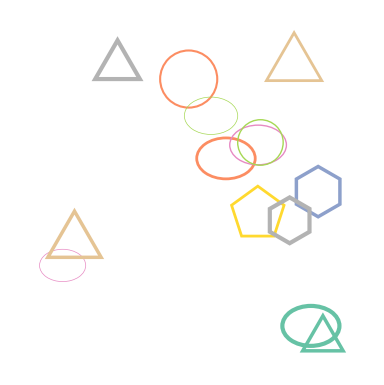[{"shape": "oval", "thickness": 3, "radius": 0.37, "center": [0.808, 0.154]}, {"shape": "triangle", "thickness": 2.5, "radius": 0.3, "center": [0.839, 0.119]}, {"shape": "circle", "thickness": 1.5, "radius": 0.37, "center": [0.49, 0.795]}, {"shape": "oval", "thickness": 2, "radius": 0.38, "center": [0.587, 0.589]}, {"shape": "hexagon", "thickness": 2.5, "radius": 0.33, "center": [0.826, 0.502]}, {"shape": "oval", "thickness": 0.5, "radius": 0.3, "center": [0.163, 0.311]}, {"shape": "oval", "thickness": 1, "radius": 0.37, "center": [0.67, 0.623]}, {"shape": "oval", "thickness": 0.5, "radius": 0.35, "center": [0.548, 0.699]}, {"shape": "circle", "thickness": 1, "radius": 0.3, "center": [0.676, 0.63]}, {"shape": "pentagon", "thickness": 2, "radius": 0.36, "center": [0.67, 0.445]}, {"shape": "triangle", "thickness": 2.5, "radius": 0.4, "center": [0.193, 0.372]}, {"shape": "triangle", "thickness": 2, "radius": 0.41, "center": [0.764, 0.832]}, {"shape": "hexagon", "thickness": 3, "radius": 0.3, "center": [0.752, 0.428]}, {"shape": "triangle", "thickness": 3, "radius": 0.34, "center": [0.305, 0.828]}]